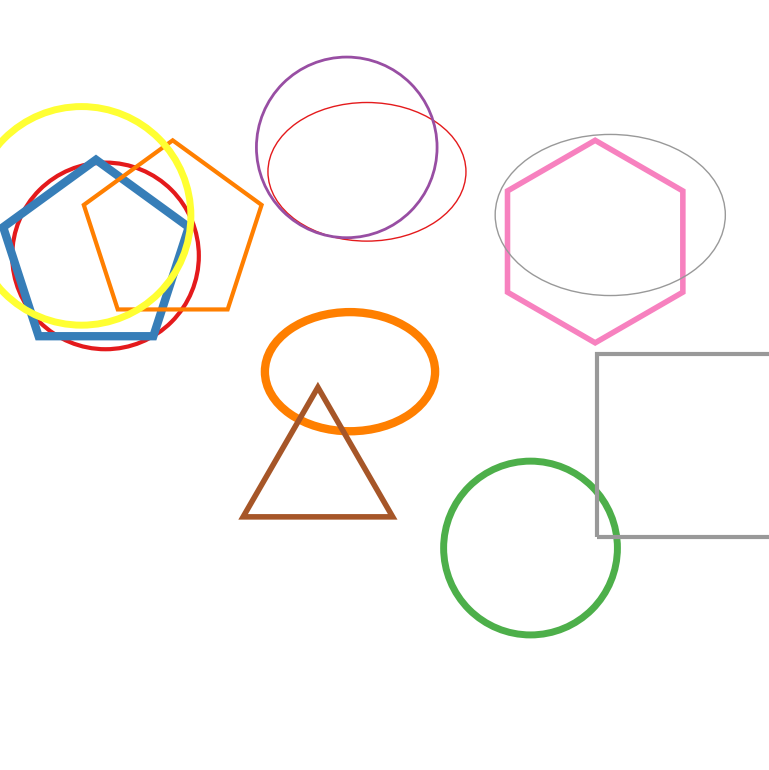[{"shape": "oval", "thickness": 0.5, "radius": 0.64, "center": [0.477, 0.777]}, {"shape": "circle", "thickness": 1.5, "radius": 0.61, "center": [0.137, 0.668]}, {"shape": "pentagon", "thickness": 3, "radius": 0.63, "center": [0.125, 0.666]}, {"shape": "circle", "thickness": 2.5, "radius": 0.56, "center": [0.689, 0.288]}, {"shape": "circle", "thickness": 1, "radius": 0.59, "center": [0.45, 0.809]}, {"shape": "oval", "thickness": 3, "radius": 0.55, "center": [0.455, 0.517]}, {"shape": "pentagon", "thickness": 1.5, "radius": 0.61, "center": [0.224, 0.696]}, {"shape": "circle", "thickness": 2.5, "radius": 0.71, "center": [0.106, 0.72]}, {"shape": "triangle", "thickness": 2, "radius": 0.56, "center": [0.413, 0.385]}, {"shape": "hexagon", "thickness": 2, "radius": 0.66, "center": [0.773, 0.686]}, {"shape": "square", "thickness": 1.5, "radius": 0.59, "center": [0.893, 0.421]}, {"shape": "oval", "thickness": 0.5, "radius": 0.75, "center": [0.793, 0.721]}]